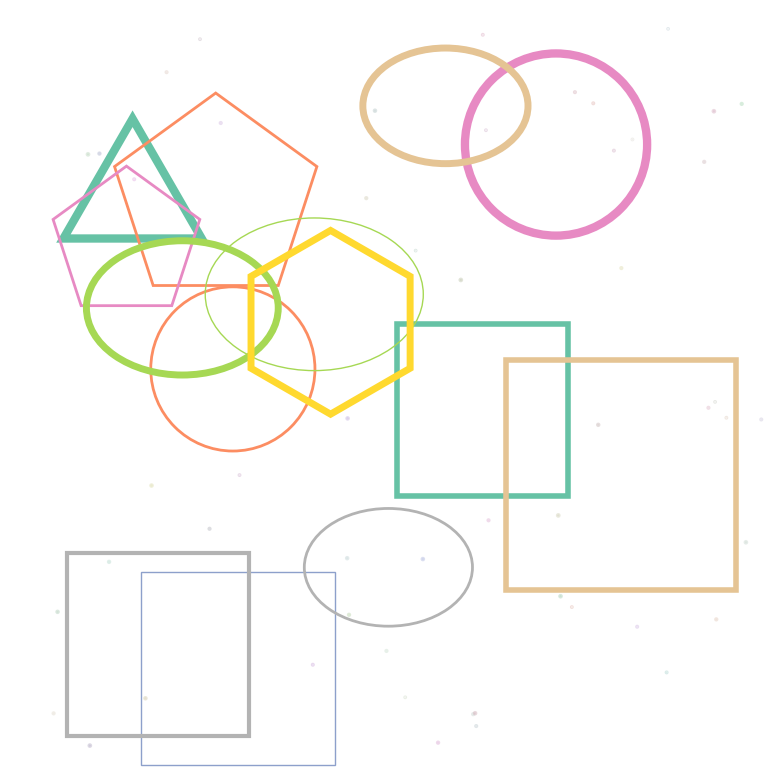[{"shape": "square", "thickness": 2, "radius": 0.56, "center": [0.627, 0.468]}, {"shape": "triangle", "thickness": 3, "radius": 0.52, "center": [0.172, 0.742]}, {"shape": "pentagon", "thickness": 1, "radius": 0.69, "center": [0.28, 0.741]}, {"shape": "circle", "thickness": 1, "radius": 0.53, "center": [0.302, 0.521]}, {"shape": "square", "thickness": 0.5, "radius": 0.63, "center": [0.309, 0.132]}, {"shape": "circle", "thickness": 3, "radius": 0.59, "center": [0.722, 0.812]}, {"shape": "pentagon", "thickness": 1, "radius": 0.5, "center": [0.164, 0.684]}, {"shape": "oval", "thickness": 0.5, "radius": 0.71, "center": [0.408, 0.618]}, {"shape": "oval", "thickness": 2.5, "radius": 0.62, "center": [0.237, 0.6]}, {"shape": "hexagon", "thickness": 2.5, "radius": 0.6, "center": [0.429, 0.581]}, {"shape": "square", "thickness": 2, "radius": 0.75, "center": [0.807, 0.384]}, {"shape": "oval", "thickness": 2.5, "radius": 0.54, "center": [0.578, 0.863]}, {"shape": "square", "thickness": 1.5, "radius": 0.59, "center": [0.205, 0.163]}, {"shape": "oval", "thickness": 1, "radius": 0.55, "center": [0.504, 0.263]}]